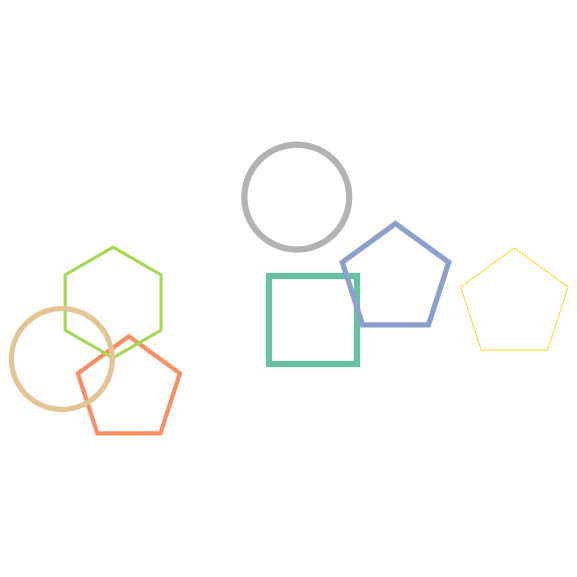[{"shape": "square", "thickness": 3, "radius": 0.38, "center": [0.542, 0.445]}, {"shape": "pentagon", "thickness": 2, "radius": 0.46, "center": [0.223, 0.324]}, {"shape": "pentagon", "thickness": 2.5, "radius": 0.48, "center": [0.685, 0.515]}, {"shape": "hexagon", "thickness": 1.5, "radius": 0.48, "center": [0.196, 0.475]}, {"shape": "pentagon", "thickness": 0.5, "radius": 0.49, "center": [0.891, 0.472]}, {"shape": "circle", "thickness": 2.5, "radius": 0.44, "center": [0.107, 0.377]}, {"shape": "circle", "thickness": 3, "radius": 0.45, "center": [0.514, 0.658]}]